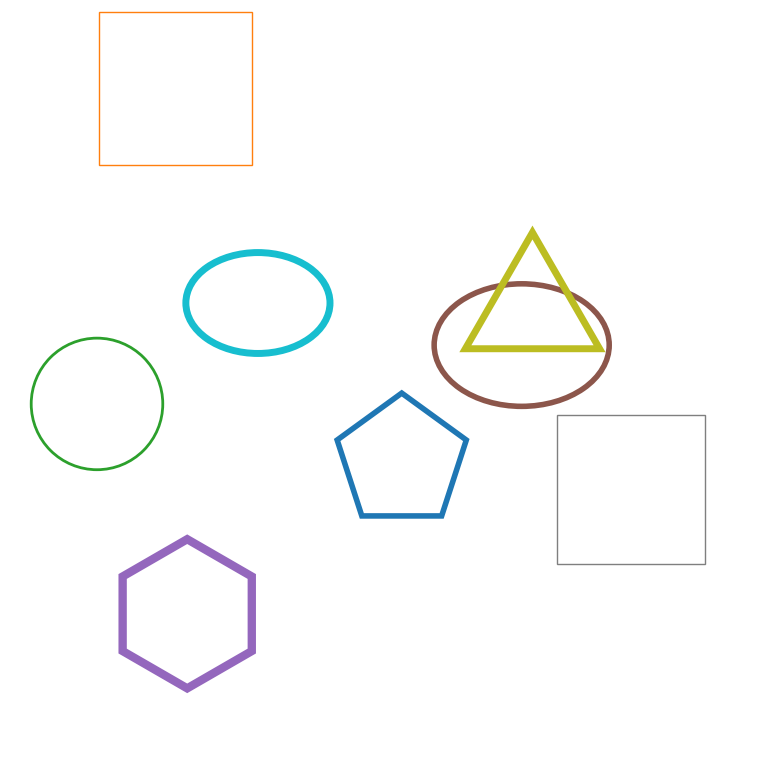[{"shape": "pentagon", "thickness": 2, "radius": 0.44, "center": [0.522, 0.401]}, {"shape": "square", "thickness": 0.5, "radius": 0.5, "center": [0.228, 0.885]}, {"shape": "circle", "thickness": 1, "radius": 0.43, "center": [0.126, 0.475]}, {"shape": "hexagon", "thickness": 3, "radius": 0.48, "center": [0.243, 0.203]}, {"shape": "oval", "thickness": 2, "radius": 0.57, "center": [0.678, 0.552]}, {"shape": "square", "thickness": 0.5, "radius": 0.48, "center": [0.82, 0.364]}, {"shape": "triangle", "thickness": 2.5, "radius": 0.5, "center": [0.692, 0.597]}, {"shape": "oval", "thickness": 2.5, "radius": 0.47, "center": [0.335, 0.606]}]